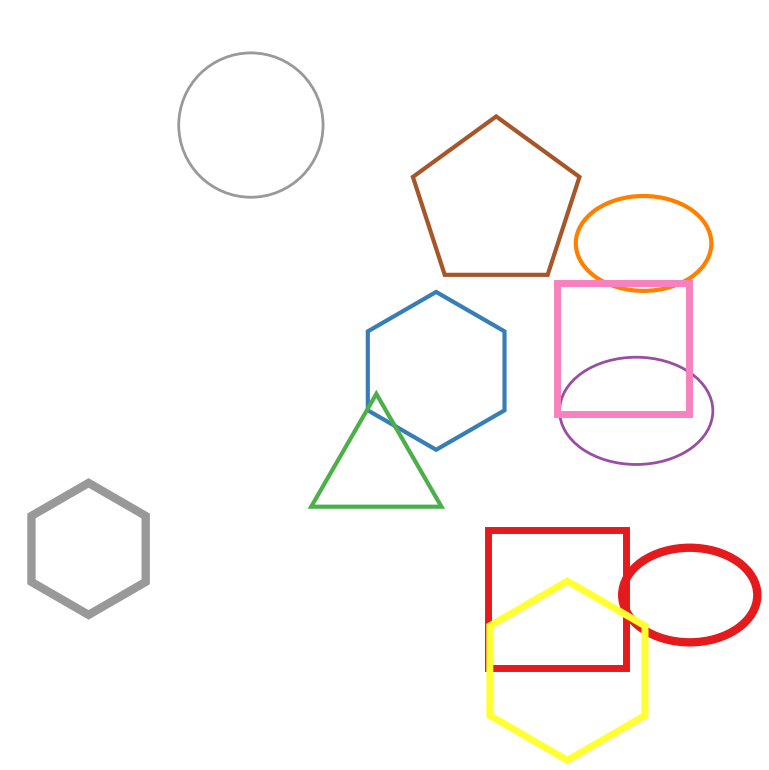[{"shape": "square", "thickness": 2.5, "radius": 0.45, "center": [0.723, 0.222]}, {"shape": "oval", "thickness": 3, "radius": 0.44, "center": [0.896, 0.227]}, {"shape": "hexagon", "thickness": 1.5, "radius": 0.51, "center": [0.566, 0.518]}, {"shape": "triangle", "thickness": 1.5, "radius": 0.49, "center": [0.489, 0.391]}, {"shape": "oval", "thickness": 1, "radius": 0.5, "center": [0.826, 0.466]}, {"shape": "oval", "thickness": 1.5, "radius": 0.44, "center": [0.836, 0.684]}, {"shape": "hexagon", "thickness": 2.5, "radius": 0.58, "center": [0.737, 0.129]}, {"shape": "pentagon", "thickness": 1.5, "radius": 0.57, "center": [0.644, 0.735]}, {"shape": "square", "thickness": 2.5, "radius": 0.43, "center": [0.809, 0.548]}, {"shape": "hexagon", "thickness": 3, "radius": 0.43, "center": [0.115, 0.287]}, {"shape": "circle", "thickness": 1, "radius": 0.47, "center": [0.326, 0.838]}]